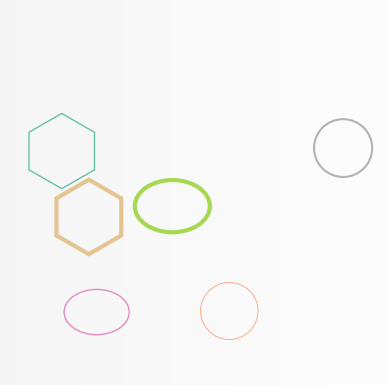[{"shape": "hexagon", "thickness": 1, "radius": 0.49, "center": [0.159, 0.608]}, {"shape": "circle", "thickness": 0.5, "radius": 0.37, "center": [0.592, 0.192]}, {"shape": "oval", "thickness": 1, "radius": 0.42, "center": [0.249, 0.189]}, {"shape": "oval", "thickness": 3, "radius": 0.48, "center": [0.445, 0.464]}, {"shape": "hexagon", "thickness": 3, "radius": 0.48, "center": [0.229, 0.437]}, {"shape": "circle", "thickness": 1.5, "radius": 0.38, "center": [0.885, 0.615]}]